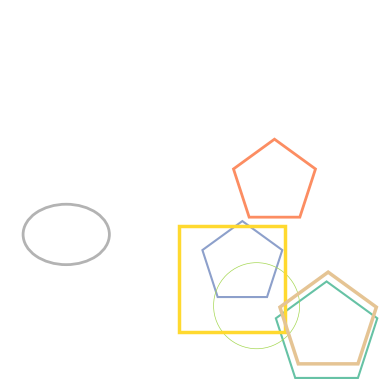[{"shape": "pentagon", "thickness": 1.5, "radius": 0.69, "center": [0.848, 0.13]}, {"shape": "pentagon", "thickness": 2, "radius": 0.56, "center": [0.713, 0.527]}, {"shape": "pentagon", "thickness": 1.5, "radius": 0.55, "center": [0.629, 0.317]}, {"shape": "circle", "thickness": 0.5, "radius": 0.56, "center": [0.666, 0.206]}, {"shape": "square", "thickness": 2.5, "radius": 0.69, "center": [0.603, 0.276]}, {"shape": "pentagon", "thickness": 2.5, "radius": 0.66, "center": [0.852, 0.161]}, {"shape": "oval", "thickness": 2, "radius": 0.56, "center": [0.172, 0.391]}]